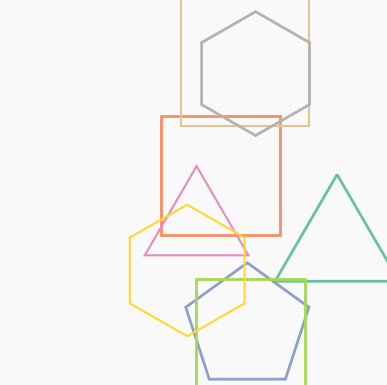[{"shape": "triangle", "thickness": 2, "radius": 0.92, "center": [0.87, 0.362]}, {"shape": "square", "thickness": 2, "radius": 0.77, "center": [0.57, 0.544]}, {"shape": "pentagon", "thickness": 2, "radius": 0.84, "center": [0.638, 0.15]}, {"shape": "triangle", "thickness": 1.5, "radius": 0.77, "center": [0.507, 0.414]}, {"shape": "square", "thickness": 2, "radius": 0.7, "center": [0.646, 0.134]}, {"shape": "hexagon", "thickness": 1.5, "radius": 0.85, "center": [0.483, 0.298]}, {"shape": "square", "thickness": 1.5, "radius": 0.82, "center": [0.633, 0.837]}, {"shape": "hexagon", "thickness": 2, "radius": 0.8, "center": [0.66, 0.809]}]